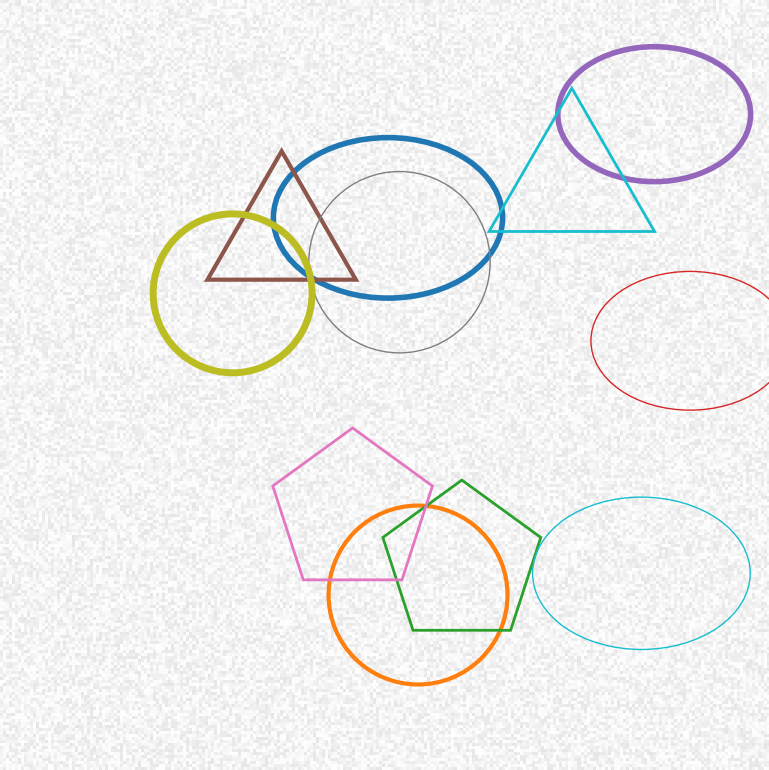[{"shape": "oval", "thickness": 2, "radius": 0.74, "center": [0.504, 0.717]}, {"shape": "circle", "thickness": 1.5, "radius": 0.58, "center": [0.543, 0.227]}, {"shape": "pentagon", "thickness": 1, "radius": 0.54, "center": [0.6, 0.269]}, {"shape": "oval", "thickness": 0.5, "radius": 0.64, "center": [0.896, 0.557]}, {"shape": "oval", "thickness": 2, "radius": 0.63, "center": [0.85, 0.852]}, {"shape": "triangle", "thickness": 1.5, "radius": 0.56, "center": [0.366, 0.692]}, {"shape": "pentagon", "thickness": 1, "radius": 0.55, "center": [0.458, 0.335]}, {"shape": "circle", "thickness": 0.5, "radius": 0.59, "center": [0.519, 0.659]}, {"shape": "circle", "thickness": 2.5, "radius": 0.52, "center": [0.302, 0.619]}, {"shape": "oval", "thickness": 0.5, "radius": 0.71, "center": [0.833, 0.255]}, {"shape": "triangle", "thickness": 1, "radius": 0.62, "center": [0.743, 0.761]}]